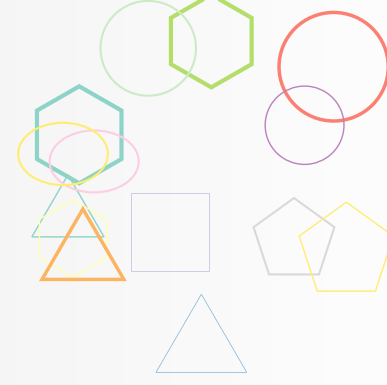[{"shape": "hexagon", "thickness": 3, "radius": 0.63, "center": [0.204, 0.65]}, {"shape": "triangle", "thickness": 1, "radius": 0.54, "center": [0.175, 0.438]}, {"shape": "hexagon", "thickness": 1, "radius": 0.5, "center": [0.189, 0.38]}, {"shape": "square", "thickness": 0.5, "radius": 0.5, "center": [0.439, 0.397]}, {"shape": "circle", "thickness": 2.5, "radius": 0.7, "center": [0.861, 0.827]}, {"shape": "triangle", "thickness": 0.5, "radius": 0.68, "center": [0.52, 0.101]}, {"shape": "triangle", "thickness": 2.5, "radius": 0.61, "center": [0.214, 0.335]}, {"shape": "hexagon", "thickness": 3, "radius": 0.6, "center": [0.545, 0.893]}, {"shape": "oval", "thickness": 1.5, "radius": 0.57, "center": [0.243, 0.581]}, {"shape": "pentagon", "thickness": 1.5, "radius": 0.55, "center": [0.759, 0.376]}, {"shape": "circle", "thickness": 1, "radius": 0.51, "center": [0.786, 0.675]}, {"shape": "circle", "thickness": 1.5, "radius": 0.62, "center": [0.383, 0.875]}, {"shape": "oval", "thickness": 1.5, "radius": 0.58, "center": [0.163, 0.6]}, {"shape": "pentagon", "thickness": 1, "radius": 0.64, "center": [0.894, 0.347]}]